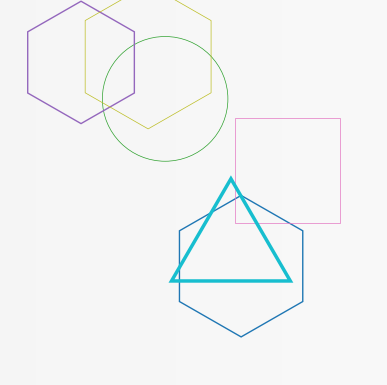[{"shape": "hexagon", "thickness": 1, "radius": 0.92, "center": [0.622, 0.309]}, {"shape": "circle", "thickness": 0.5, "radius": 0.81, "center": [0.426, 0.743]}, {"shape": "hexagon", "thickness": 1, "radius": 0.79, "center": [0.209, 0.838]}, {"shape": "square", "thickness": 0.5, "radius": 0.68, "center": [0.741, 0.557]}, {"shape": "hexagon", "thickness": 0.5, "radius": 0.94, "center": [0.382, 0.853]}, {"shape": "triangle", "thickness": 2.5, "radius": 0.88, "center": [0.596, 0.359]}]